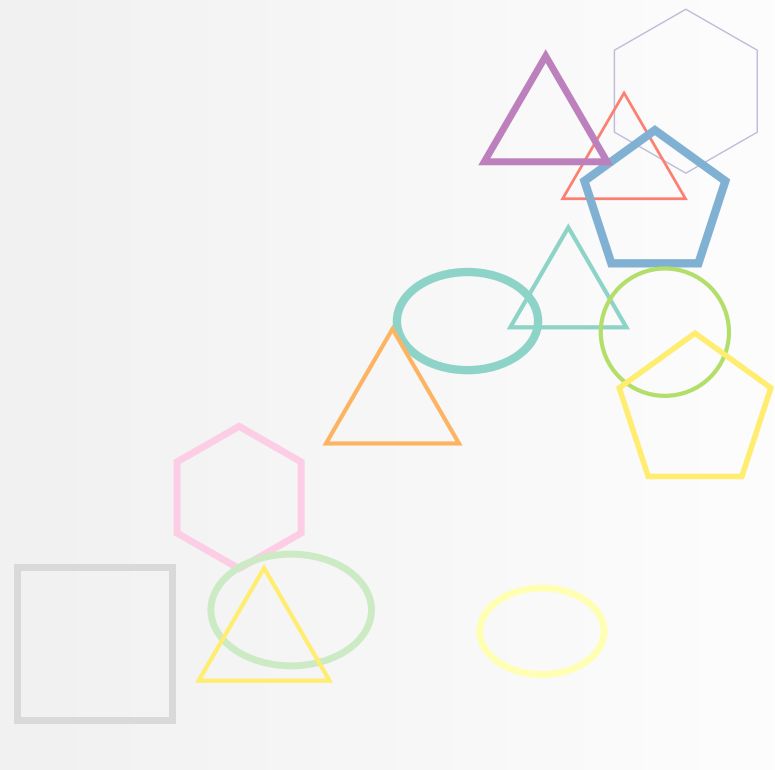[{"shape": "oval", "thickness": 3, "radius": 0.46, "center": [0.603, 0.583]}, {"shape": "triangle", "thickness": 1.5, "radius": 0.43, "center": [0.733, 0.618]}, {"shape": "oval", "thickness": 2.5, "radius": 0.4, "center": [0.699, 0.18]}, {"shape": "hexagon", "thickness": 0.5, "radius": 0.53, "center": [0.885, 0.882]}, {"shape": "triangle", "thickness": 1, "radius": 0.46, "center": [0.805, 0.788]}, {"shape": "pentagon", "thickness": 3, "radius": 0.48, "center": [0.845, 0.735]}, {"shape": "triangle", "thickness": 1.5, "radius": 0.5, "center": [0.506, 0.474]}, {"shape": "circle", "thickness": 1.5, "radius": 0.41, "center": [0.858, 0.569]}, {"shape": "hexagon", "thickness": 2.5, "radius": 0.46, "center": [0.309, 0.354]}, {"shape": "square", "thickness": 2.5, "radius": 0.5, "center": [0.122, 0.164]}, {"shape": "triangle", "thickness": 2.5, "radius": 0.46, "center": [0.704, 0.836]}, {"shape": "oval", "thickness": 2.5, "radius": 0.52, "center": [0.376, 0.208]}, {"shape": "triangle", "thickness": 1.5, "radius": 0.49, "center": [0.341, 0.165]}, {"shape": "pentagon", "thickness": 2, "radius": 0.51, "center": [0.897, 0.464]}]